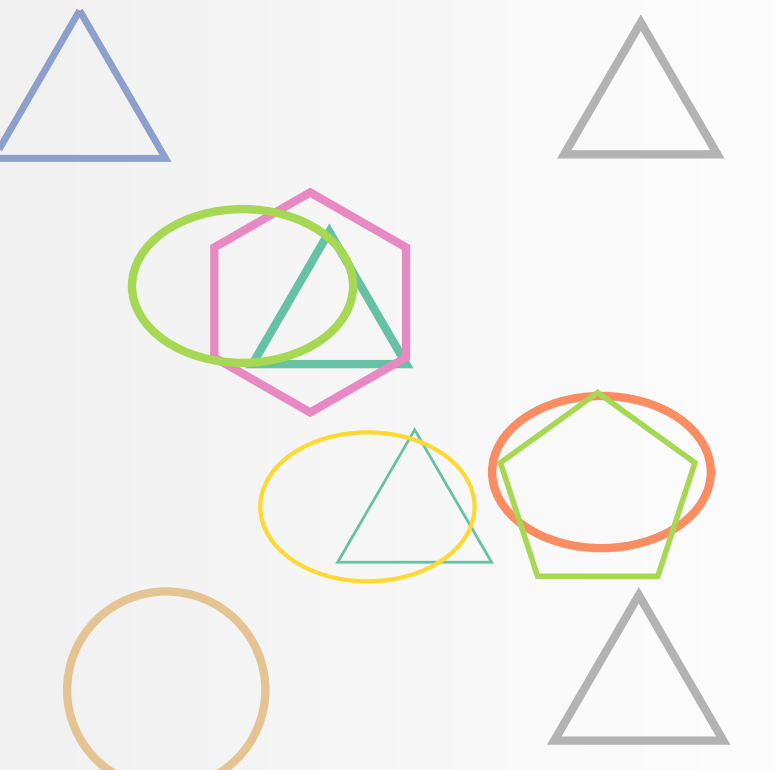[{"shape": "triangle", "thickness": 3, "radius": 0.57, "center": [0.425, 0.584]}, {"shape": "triangle", "thickness": 1, "radius": 0.57, "center": [0.535, 0.327]}, {"shape": "oval", "thickness": 3, "radius": 0.71, "center": [0.776, 0.387]}, {"shape": "triangle", "thickness": 2.5, "radius": 0.64, "center": [0.103, 0.858]}, {"shape": "hexagon", "thickness": 3, "radius": 0.71, "center": [0.4, 0.607]}, {"shape": "oval", "thickness": 3, "radius": 0.71, "center": [0.313, 0.629]}, {"shape": "pentagon", "thickness": 2, "radius": 0.66, "center": [0.771, 0.358]}, {"shape": "oval", "thickness": 1.5, "radius": 0.69, "center": [0.474, 0.342]}, {"shape": "circle", "thickness": 3, "radius": 0.64, "center": [0.214, 0.104]}, {"shape": "triangle", "thickness": 3, "radius": 0.63, "center": [0.824, 0.101]}, {"shape": "triangle", "thickness": 3, "radius": 0.57, "center": [0.827, 0.857]}]